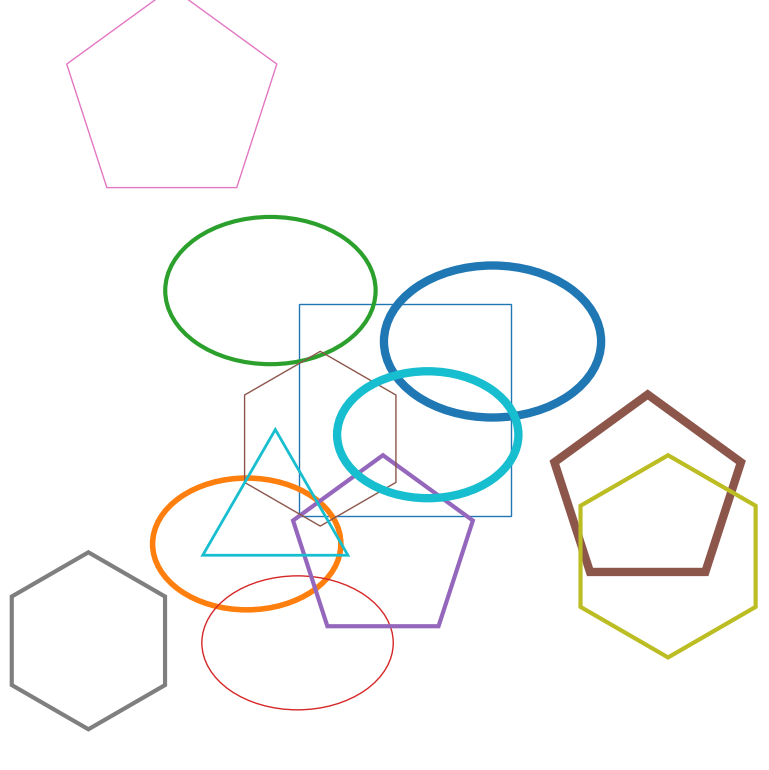[{"shape": "square", "thickness": 0.5, "radius": 0.69, "center": [0.526, 0.468]}, {"shape": "oval", "thickness": 3, "radius": 0.71, "center": [0.64, 0.556]}, {"shape": "oval", "thickness": 2, "radius": 0.61, "center": [0.32, 0.294]}, {"shape": "oval", "thickness": 1.5, "radius": 0.68, "center": [0.351, 0.623]}, {"shape": "oval", "thickness": 0.5, "radius": 0.62, "center": [0.386, 0.165]}, {"shape": "pentagon", "thickness": 1.5, "radius": 0.61, "center": [0.497, 0.286]}, {"shape": "pentagon", "thickness": 3, "radius": 0.64, "center": [0.841, 0.36]}, {"shape": "hexagon", "thickness": 0.5, "radius": 0.57, "center": [0.416, 0.43]}, {"shape": "pentagon", "thickness": 0.5, "radius": 0.72, "center": [0.223, 0.872]}, {"shape": "hexagon", "thickness": 1.5, "radius": 0.57, "center": [0.115, 0.168]}, {"shape": "hexagon", "thickness": 1.5, "radius": 0.66, "center": [0.868, 0.277]}, {"shape": "triangle", "thickness": 1, "radius": 0.54, "center": [0.358, 0.333]}, {"shape": "oval", "thickness": 3, "radius": 0.59, "center": [0.556, 0.435]}]